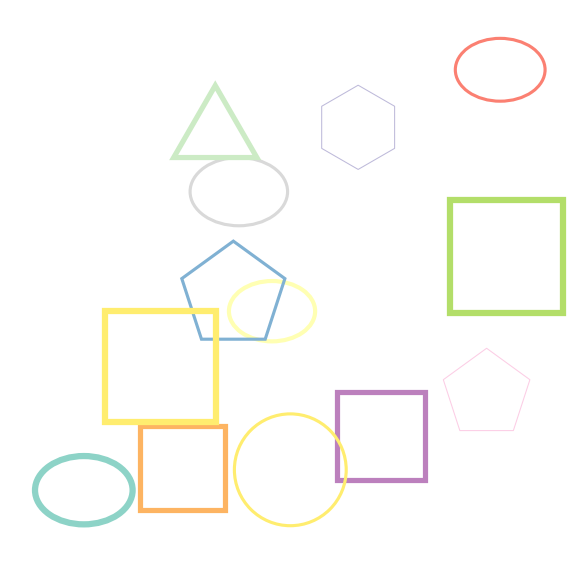[{"shape": "oval", "thickness": 3, "radius": 0.42, "center": [0.145, 0.15]}, {"shape": "oval", "thickness": 2, "radius": 0.37, "center": [0.471, 0.46]}, {"shape": "hexagon", "thickness": 0.5, "radius": 0.36, "center": [0.62, 0.779]}, {"shape": "oval", "thickness": 1.5, "radius": 0.39, "center": [0.866, 0.878]}, {"shape": "pentagon", "thickness": 1.5, "radius": 0.47, "center": [0.404, 0.488]}, {"shape": "square", "thickness": 2.5, "radius": 0.37, "center": [0.315, 0.189]}, {"shape": "square", "thickness": 3, "radius": 0.49, "center": [0.877, 0.556]}, {"shape": "pentagon", "thickness": 0.5, "radius": 0.39, "center": [0.843, 0.317]}, {"shape": "oval", "thickness": 1.5, "radius": 0.42, "center": [0.414, 0.667]}, {"shape": "square", "thickness": 2.5, "radius": 0.38, "center": [0.66, 0.244]}, {"shape": "triangle", "thickness": 2.5, "radius": 0.42, "center": [0.373, 0.768]}, {"shape": "square", "thickness": 3, "radius": 0.48, "center": [0.278, 0.364]}, {"shape": "circle", "thickness": 1.5, "radius": 0.48, "center": [0.503, 0.186]}]